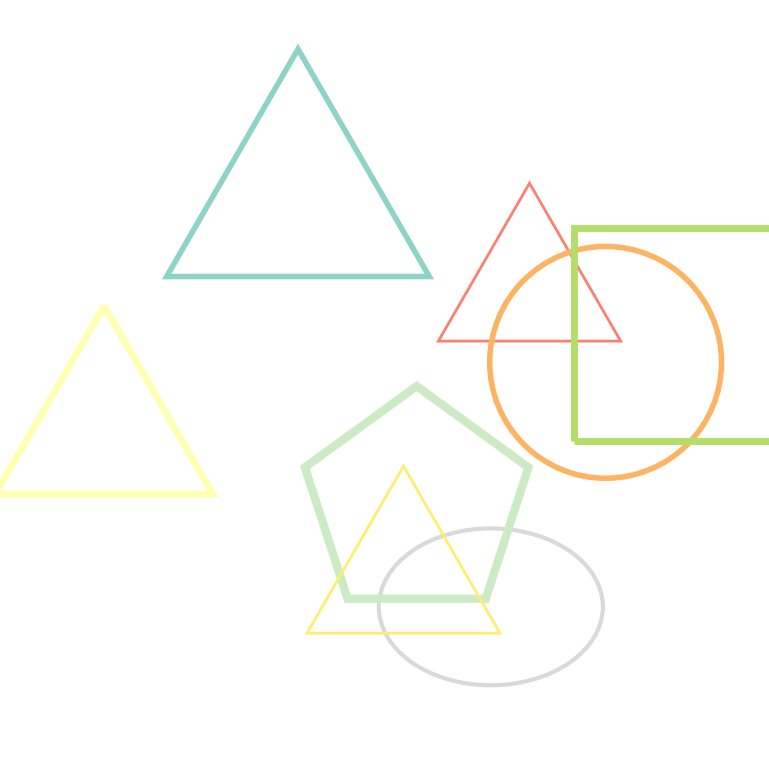[{"shape": "triangle", "thickness": 2, "radius": 0.98, "center": [0.387, 0.739]}, {"shape": "triangle", "thickness": 2.5, "radius": 0.82, "center": [0.135, 0.44]}, {"shape": "triangle", "thickness": 1, "radius": 0.68, "center": [0.688, 0.625]}, {"shape": "circle", "thickness": 2, "radius": 0.75, "center": [0.787, 0.529]}, {"shape": "square", "thickness": 2.5, "radius": 0.69, "center": [0.884, 0.566]}, {"shape": "oval", "thickness": 1.5, "radius": 0.73, "center": [0.637, 0.212]}, {"shape": "pentagon", "thickness": 3, "radius": 0.76, "center": [0.541, 0.346]}, {"shape": "triangle", "thickness": 1, "radius": 0.72, "center": [0.524, 0.25]}]